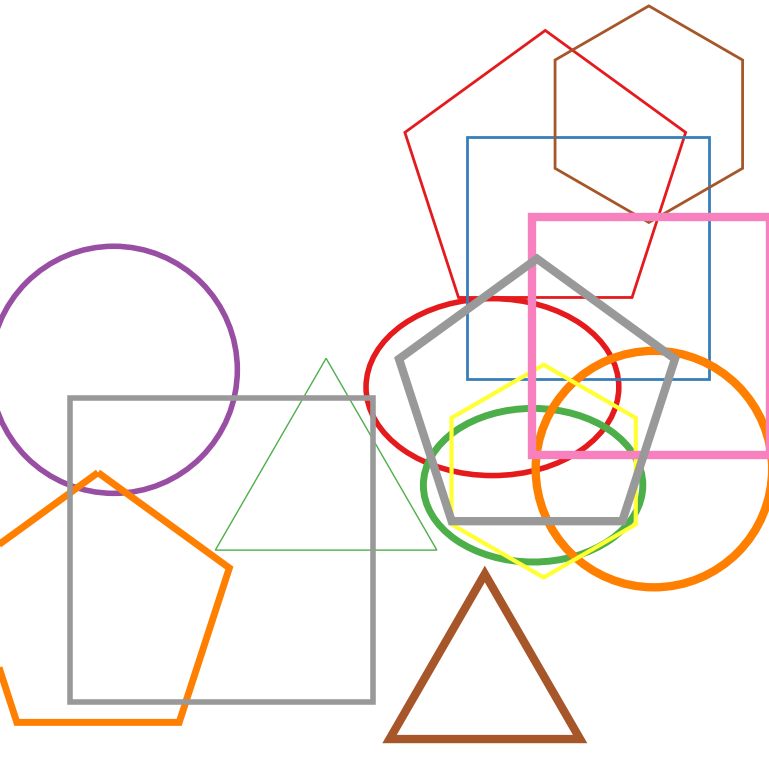[{"shape": "pentagon", "thickness": 1, "radius": 0.96, "center": [0.708, 0.769]}, {"shape": "oval", "thickness": 2, "radius": 0.82, "center": [0.64, 0.497]}, {"shape": "square", "thickness": 1, "radius": 0.79, "center": [0.764, 0.665]}, {"shape": "triangle", "thickness": 0.5, "radius": 0.83, "center": [0.424, 0.369]}, {"shape": "oval", "thickness": 2.5, "radius": 0.71, "center": [0.692, 0.37]}, {"shape": "circle", "thickness": 2, "radius": 0.8, "center": [0.148, 0.52]}, {"shape": "circle", "thickness": 3, "radius": 0.77, "center": [0.849, 0.391]}, {"shape": "pentagon", "thickness": 2.5, "radius": 0.9, "center": [0.127, 0.207]}, {"shape": "hexagon", "thickness": 1.5, "radius": 0.69, "center": [0.706, 0.388]}, {"shape": "hexagon", "thickness": 1, "radius": 0.7, "center": [0.843, 0.852]}, {"shape": "triangle", "thickness": 3, "radius": 0.71, "center": [0.63, 0.112]}, {"shape": "square", "thickness": 3, "radius": 0.77, "center": [0.845, 0.564]}, {"shape": "pentagon", "thickness": 3, "radius": 0.94, "center": [0.697, 0.476]}, {"shape": "square", "thickness": 2, "radius": 0.99, "center": [0.287, 0.286]}]